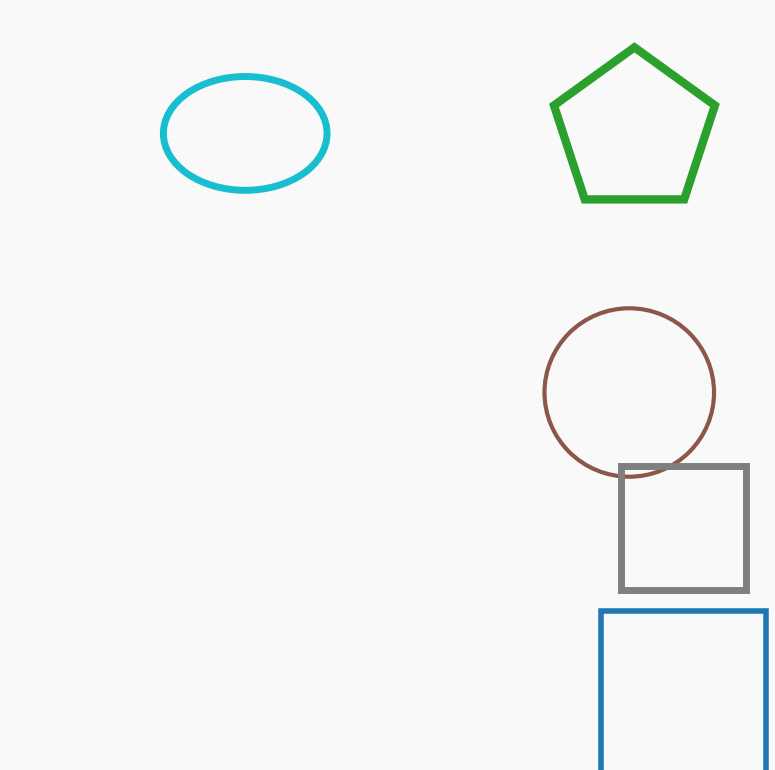[{"shape": "square", "thickness": 2, "radius": 0.53, "center": [0.882, 0.101]}, {"shape": "pentagon", "thickness": 3, "radius": 0.55, "center": [0.819, 0.829]}, {"shape": "circle", "thickness": 1.5, "radius": 0.55, "center": [0.812, 0.49]}, {"shape": "square", "thickness": 2.5, "radius": 0.4, "center": [0.882, 0.315]}, {"shape": "oval", "thickness": 2.5, "radius": 0.53, "center": [0.316, 0.827]}]